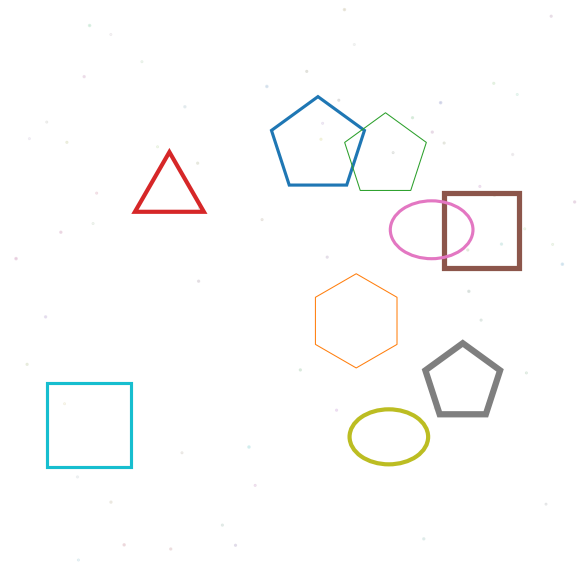[{"shape": "pentagon", "thickness": 1.5, "radius": 0.42, "center": [0.551, 0.747]}, {"shape": "hexagon", "thickness": 0.5, "radius": 0.41, "center": [0.617, 0.444]}, {"shape": "pentagon", "thickness": 0.5, "radius": 0.37, "center": [0.668, 0.73]}, {"shape": "triangle", "thickness": 2, "radius": 0.34, "center": [0.293, 0.667]}, {"shape": "square", "thickness": 2.5, "radius": 0.32, "center": [0.833, 0.6]}, {"shape": "oval", "thickness": 1.5, "radius": 0.36, "center": [0.747, 0.601]}, {"shape": "pentagon", "thickness": 3, "radius": 0.34, "center": [0.801, 0.337]}, {"shape": "oval", "thickness": 2, "radius": 0.34, "center": [0.673, 0.243]}, {"shape": "square", "thickness": 1.5, "radius": 0.36, "center": [0.154, 0.263]}]